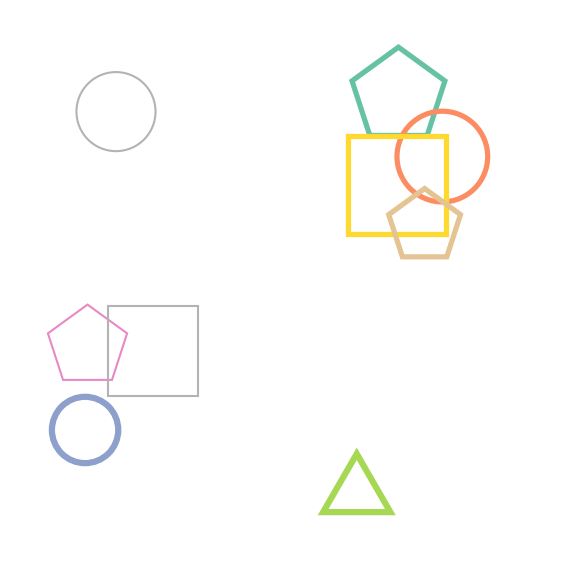[{"shape": "pentagon", "thickness": 2.5, "radius": 0.42, "center": [0.69, 0.833]}, {"shape": "circle", "thickness": 2.5, "radius": 0.39, "center": [0.766, 0.728]}, {"shape": "circle", "thickness": 3, "radius": 0.29, "center": [0.147, 0.255]}, {"shape": "pentagon", "thickness": 1, "radius": 0.36, "center": [0.152, 0.4]}, {"shape": "triangle", "thickness": 3, "radius": 0.34, "center": [0.618, 0.146]}, {"shape": "square", "thickness": 2.5, "radius": 0.43, "center": [0.687, 0.679]}, {"shape": "pentagon", "thickness": 2.5, "radius": 0.33, "center": [0.735, 0.607]}, {"shape": "circle", "thickness": 1, "radius": 0.34, "center": [0.201, 0.806]}, {"shape": "square", "thickness": 1, "radius": 0.39, "center": [0.265, 0.391]}]